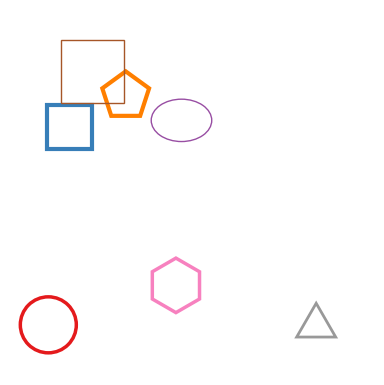[{"shape": "circle", "thickness": 2.5, "radius": 0.36, "center": [0.125, 0.156]}, {"shape": "square", "thickness": 3, "radius": 0.29, "center": [0.181, 0.67]}, {"shape": "oval", "thickness": 1, "radius": 0.39, "center": [0.471, 0.687]}, {"shape": "pentagon", "thickness": 3, "radius": 0.32, "center": [0.327, 0.751]}, {"shape": "square", "thickness": 1, "radius": 0.41, "center": [0.241, 0.815]}, {"shape": "hexagon", "thickness": 2.5, "radius": 0.35, "center": [0.457, 0.259]}, {"shape": "triangle", "thickness": 2, "radius": 0.29, "center": [0.821, 0.154]}]